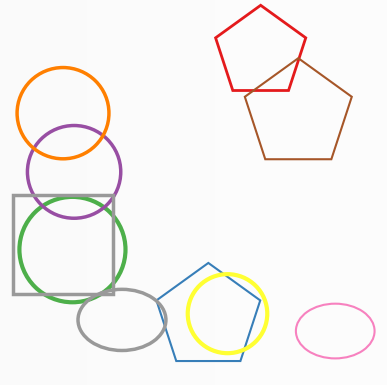[{"shape": "pentagon", "thickness": 2, "radius": 0.61, "center": [0.673, 0.864]}, {"shape": "pentagon", "thickness": 1.5, "radius": 0.7, "center": [0.538, 0.176]}, {"shape": "circle", "thickness": 3, "radius": 0.68, "center": [0.187, 0.352]}, {"shape": "circle", "thickness": 2.5, "radius": 0.6, "center": [0.191, 0.554]}, {"shape": "circle", "thickness": 2.5, "radius": 0.59, "center": [0.163, 0.706]}, {"shape": "circle", "thickness": 3, "radius": 0.51, "center": [0.587, 0.185]}, {"shape": "pentagon", "thickness": 1.5, "radius": 0.73, "center": [0.77, 0.704]}, {"shape": "oval", "thickness": 1.5, "radius": 0.51, "center": [0.865, 0.14]}, {"shape": "square", "thickness": 2.5, "radius": 0.65, "center": [0.162, 0.365]}, {"shape": "oval", "thickness": 2.5, "radius": 0.57, "center": [0.315, 0.169]}]